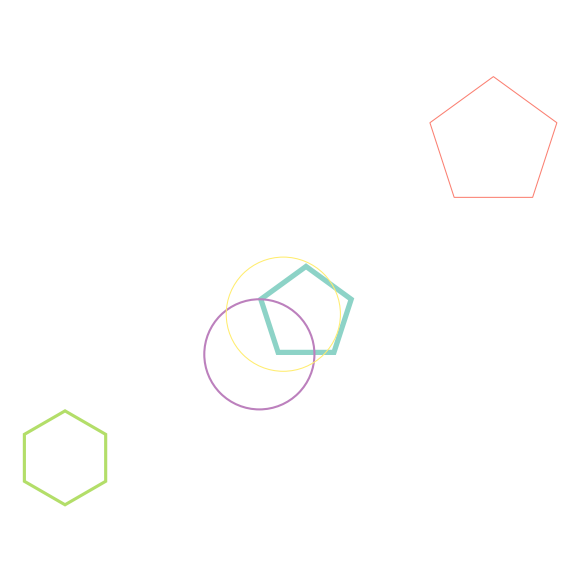[{"shape": "pentagon", "thickness": 2.5, "radius": 0.41, "center": [0.53, 0.456]}, {"shape": "pentagon", "thickness": 0.5, "radius": 0.58, "center": [0.854, 0.751]}, {"shape": "hexagon", "thickness": 1.5, "radius": 0.41, "center": [0.113, 0.206]}, {"shape": "circle", "thickness": 1, "radius": 0.48, "center": [0.449, 0.386]}, {"shape": "circle", "thickness": 0.5, "radius": 0.49, "center": [0.491, 0.455]}]